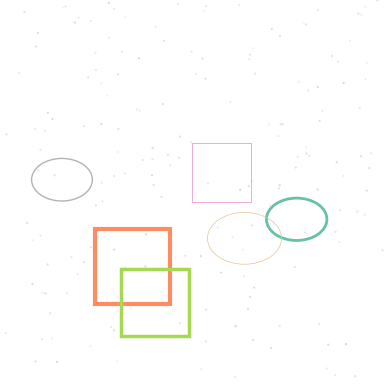[{"shape": "oval", "thickness": 2, "radius": 0.39, "center": [0.771, 0.43]}, {"shape": "square", "thickness": 3, "radius": 0.49, "center": [0.343, 0.308]}, {"shape": "square", "thickness": 0.5, "radius": 0.38, "center": [0.576, 0.552]}, {"shape": "square", "thickness": 2.5, "radius": 0.44, "center": [0.403, 0.214]}, {"shape": "oval", "thickness": 0.5, "radius": 0.48, "center": [0.635, 0.381]}, {"shape": "oval", "thickness": 1, "radius": 0.39, "center": [0.161, 0.533]}]